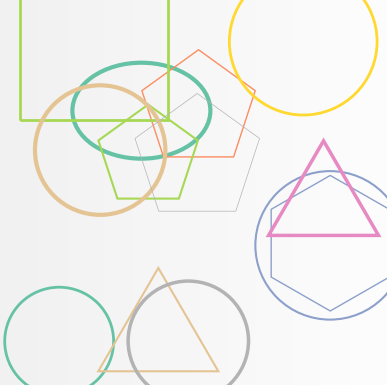[{"shape": "circle", "thickness": 2, "radius": 0.7, "center": [0.153, 0.113]}, {"shape": "oval", "thickness": 3, "radius": 0.89, "center": [0.365, 0.712]}, {"shape": "pentagon", "thickness": 1, "radius": 0.77, "center": [0.512, 0.717]}, {"shape": "circle", "thickness": 1.5, "radius": 0.96, "center": [0.852, 0.363]}, {"shape": "hexagon", "thickness": 1, "radius": 0.88, "center": [0.852, 0.368]}, {"shape": "triangle", "thickness": 2.5, "radius": 0.82, "center": [0.835, 0.47]}, {"shape": "square", "thickness": 2, "radius": 0.96, "center": [0.242, 0.879]}, {"shape": "pentagon", "thickness": 1.5, "radius": 0.67, "center": [0.382, 0.593]}, {"shape": "circle", "thickness": 2, "radius": 0.95, "center": [0.783, 0.892]}, {"shape": "triangle", "thickness": 1.5, "radius": 0.89, "center": [0.409, 0.125]}, {"shape": "circle", "thickness": 3, "radius": 0.84, "center": [0.259, 0.61]}, {"shape": "circle", "thickness": 2.5, "radius": 0.78, "center": [0.486, 0.115]}, {"shape": "pentagon", "thickness": 0.5, "radius": 0.85, "center": [0.509, 0.588]}]